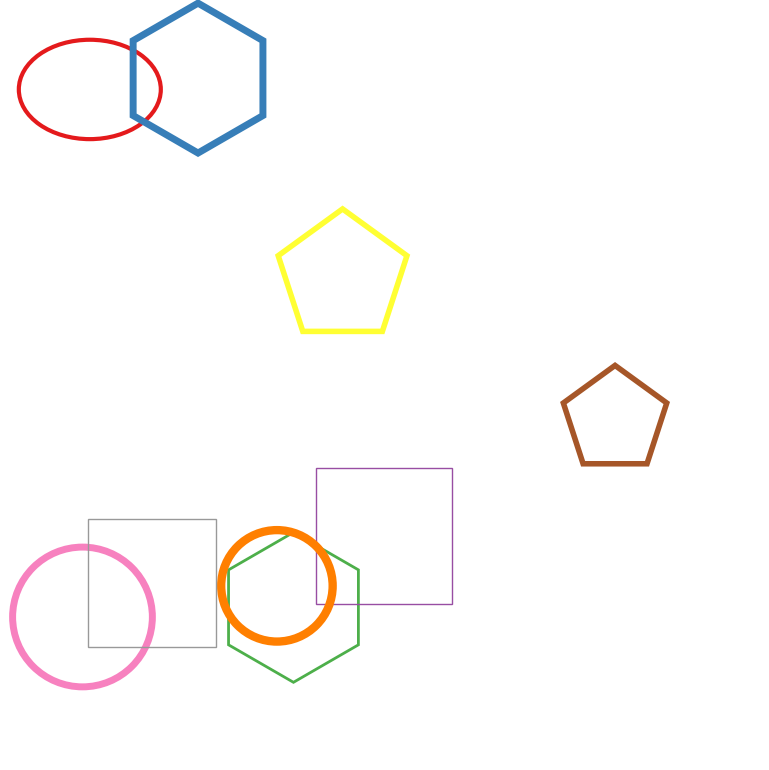[{"shape": "oval", "thickness": 1.5, "radius": 0.46, "center": [0.117, 0.884]}, {"shape": "hexagon", "thickness": 2.5, "radius": 0.49, "center": [0.257, 0.899]}, {"shape": "hexagon", "thickness": 1, "radius": 0.49, "center": [0.381, 0.211]}, {"shape": "square", "thickness": 0.5, "radius": 0.44, "center": [0.499, 0.304]}, {"shape": "circle", "thickness": 3, "radius": 0.36, "center": [0.36, 0.239]}, {"shape": "pentagon", "thickness": 2, "radius": 0.44, "center": [0.445, 0.641]}, {"shape": "pentagon", "thickness": 2, "radius": 0.35, "center": [0.799, 0.455]}, {"shape": "circle", "thickness": 2.5, "radius": 0.45, "center": [0.107, 0.199]}, {"shape": "square", "thickness": 0.5, "radius": 0.42, "center": [0.198, 0.243]}]